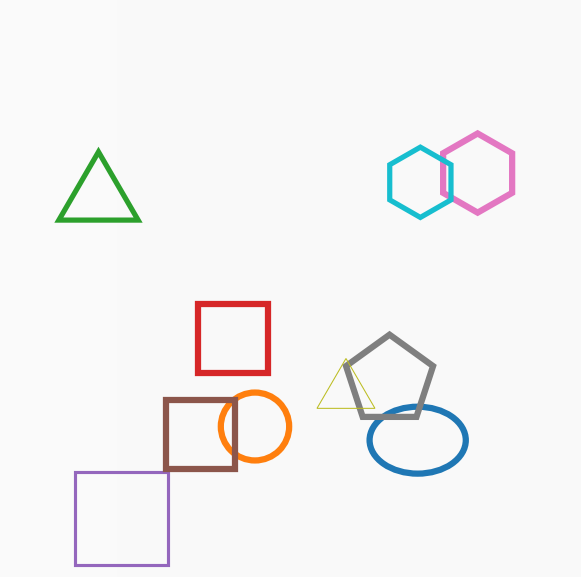[{"shape": "oval", "thickness": 3, "radius": 0.41, "center": [0.719, 0.237]}, {"shape": "circle", "thickness": 3, "radius": 0.29, "center": [0.439, 0.261]}, {"shape": "triangle", "thickness": 2.5, "radius": 0.39, "center": [0.169, 0.657]}, {"shape": "square", "thickness": 3, "radius": 0.3, "center": [0.401, 0.413]}, {"shape": "square", "thickness": 1.5, "radius": 0.4, "center": [0.21, 0.101]}, {"shape": "square", "thickness": 3, "radius": 0.3, "center": [0.345, 0.248]}, {"shape": "hexagon", "thickness": 3, "radius": 0.34, "center": [0.822, 0.699]}, {"shape": "pentagon", "thickness": 3, "radius": 0.39, "center": [0.67, 0.341]}, {"shape": "triangle", "thickness": 0.5, "radius": 0.29, "center": [0.595, 0.321]}, {"shape": "hexagon", "thickness": 2.5, "radius": 0.3, "center": [0.723, 0.683]}]